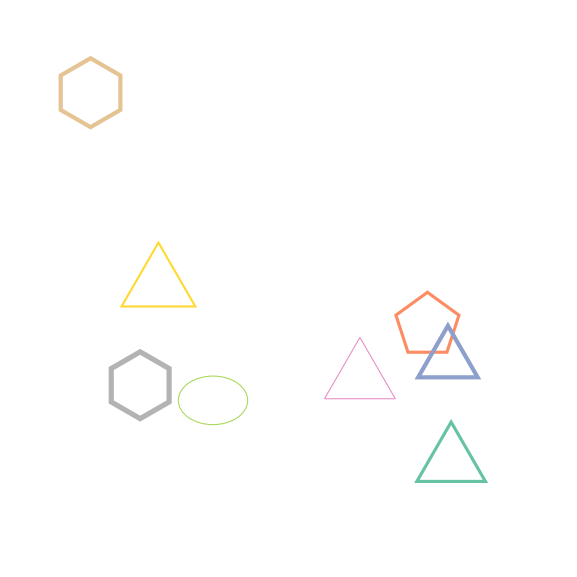[{"shape": "triangle", "thickness": 1.5, "radius": 0.34, "center": [0.781, 0.2]}, {"shape": "pentagon", "thickness": 1.5, "radius": 0.29, "center": [0.74, 0.436]}, {"shape": "triangle", "thickness": 2, "radius": 0.3, "center": [0.776, 0.376]}, {"shape": "triangle", "thickness": 0.5, "radius": 0.35, "center": [0.623, 0.344]}, {"shape": "oval", "thickness": 0.5, "radius": 0.3, "center": [0.369, 0.306]}, {"shape": "triangle", "thickness": 1, "radius": 0.37, "center": [0.274, 0.505]}, {"shape": "hexagon", "thickness": 2, "radius": 0.3, "center": [0.157, 0.839]}, {"shape": "hexagon", "thickness": 2.5, "radius": 0.29, "center": [0.243, 0.332]}]